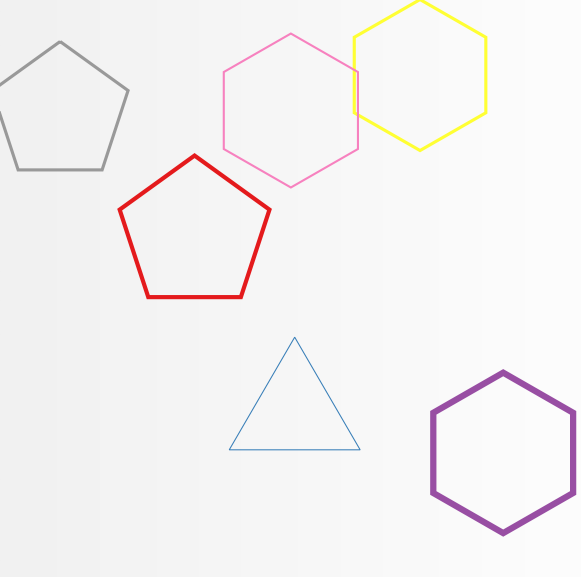[{"shape": "pentagon", "thickness": 2, "radius": 0.68, "center": [0.335, 0.594]}, {"shape": "triangle", "thickness": 0.5, "radius": 0.65, "center": [0.507, 0.285]}, {"shape": "hexagon", "thickness": 3, "radius": 0.69, "center": [0.866, 0.215]}, {"shape": "hexagon", "thickness": 1.5, "radius": 0.65, "center": [0.723, 0.869]}, {"shape": "hexagon", "thickness": 1, "radius": 0.67, "center": [0.5, 0.808]}, {"shape": "pentagon", "thickness": 1.5, "radius": 0.61, "center": [0.103, 0.804]}]